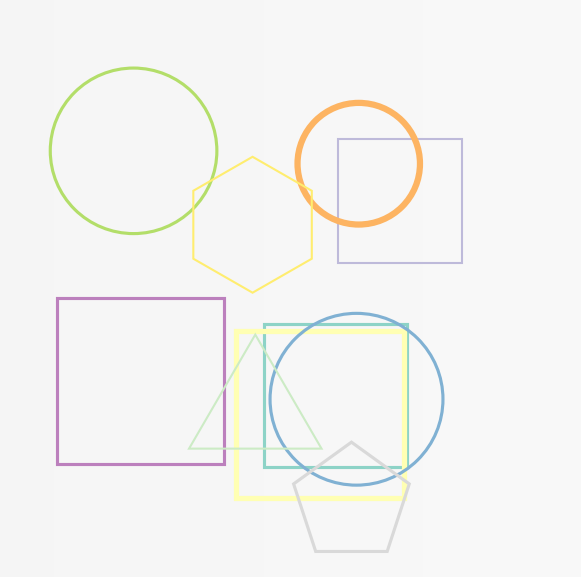[{"shape": "square", "thickness": 1.5, "radius": 0.61, "center": [0.577, 0.314]}, {"shape": "square", "thickness": 2.5, "radius": 0.72, "center": [0.55, 0.281]}, {"shape": "square", "thickness": 1, "radius": 0.54, "center": [0.688, 0.651]}, {"shape": "circle", "thickness": 1.5, "radius": 0.74, "center": [0.613, 0.308]}, {"shape": "circle", "thickness": 3, "radius": 0.53, "center": [0.617, 0.716]}, {"shape": "circle", "thickness": 1.5, "radius": 0.72, "center": [0.23, 0.738]}, {"shape": "pentagon", "thickness": 1.5, "radius": 0.52, "center": [0.605, 0.129]}, {"shape": "square", "thickness": 1.5, "radius": 0.72, "center": [0.241, 0.34]}, {"shape": "triangle", "thickness": 1, "radius": 0.66, "center": [0.439, 0.288]}, {"shape": "hexagon", "thickness": 1, "radius": 0.59, "center": [0.435, 0.61]}]